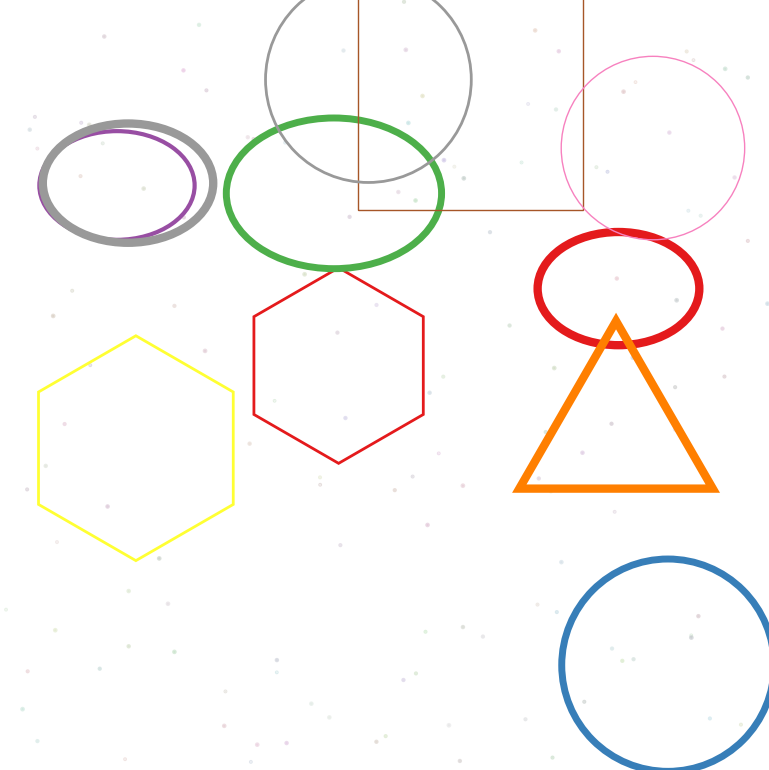[{"shape": "hexagon", "thickness": 1, "radius": 0.63, "center": [0.44, 0.525]}, {"shape": "oval", "thickness": 3, "radius": 0.53, "center": [0.803, 0.625]}, {"shape": "circle", "thickness": 2.5, "radius": 0.69, "center": [0.867, 0.136]}, {"shape": "oval", "thickness": 2.5, "radius": 0.7, "center": [0.434, 0.749]}, {"shape": "oval", "thickness": 1.5, "radius": 0.5, "center": [0.152, 0.759]}, {"shape": "triangle", "thickness": 3, "radius": 0.73, "center": [0.8, 0.438]}, {"shape": "hexagon", "thickness": 1, "radius": 0.73, "center": [0.176, 0.418]}, {"shape": "square", "thickness": 0.5, "radius": 0.73, "center": [0.611, 0.874]}, {"shape": "circle", "thickness": 0.5, "radius": 0.6, "center": [0.848, 0.808]}, {"shape": "oval", "thickness": 3, "radius": 0.55, "center": [0.166, 0.762]}, {"shape": "circle", "thickness": 1, "radius": 0.67, "center": [0.478, 0.897]}]